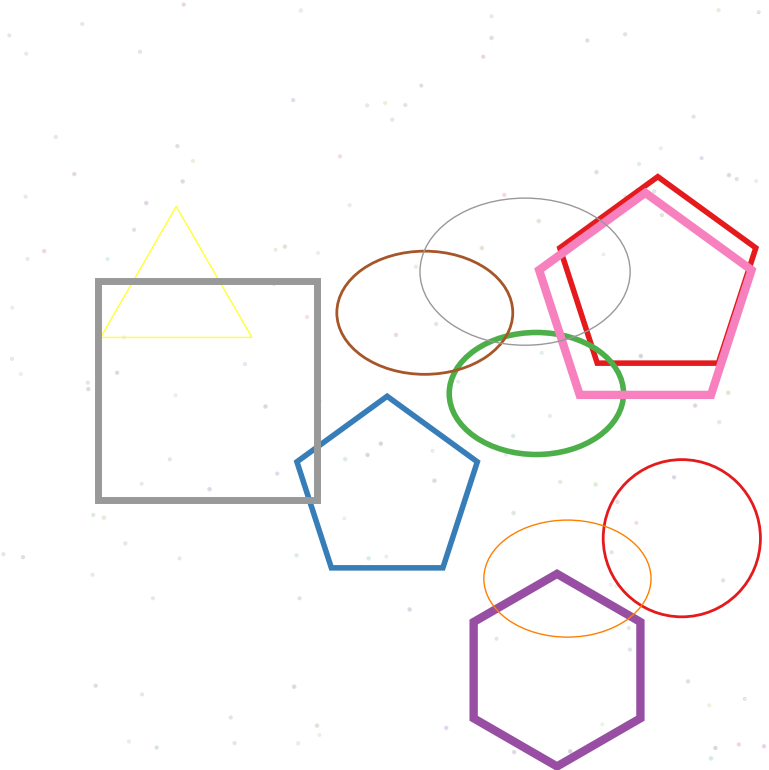[{"shape": "pentagon", "thickness": 2, "radius": 0.67, "center": [0.854, 0.637]}, {"shape": "circle", "thickness": 1, "radius": 0.51, "center": [0.885, 0.301]}, {"shape": "pentagon", "thickness": 2, "radius": 0.62, "center": [0.503, 0.362]}, {"shape": "oval", "thickness": 2, "radius": 0.57, "center": [0.697, 0.489]}, {"shape": "hexagon", "thickness": 3, "radius": 0.63, "center": [0.723, 0.13]}, {"shape": "oval", "thickness": 0.5, "radius": 0.54, "center": [0.737, 0.249]}, {"shape": "triangle", "thickness": 0.5, "radius": 0.57, "center": [0.229, 0.618]}, {"shape": "oval", "thickness": 1, "radius": 0.57, "center": [0.552, 0.594]}, {"shape": "pentagon", "thickness": 3, "radius": 0.73, "center": [0.838, 0.605]}, {"shape": "oval", "thickness": 0.5, "radius": 0.68, "center": [0.682, 0.647]}, {"shape": "square", "thickness": 2.5, "radius": 0.71, "center": [0.27, 0.492]}]